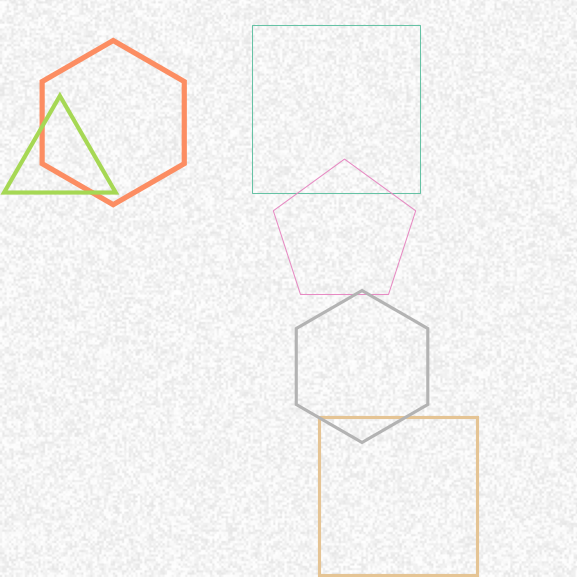[{"shape": "square", "thickness": 0.5, "radius": 0.73, "center": [0.582, 0.81]}, {"shape": "hexagon", "thickness": 2.5, "radius": 0.71, "center": [0.196, 0.787]}, {"shape": "pentagon", "thickness": 0.5, "radius": 0.65, "center": [0.597, 0.594]}, {"shape": "triangle", "thickness": 2, "radius": 0.56, "center": [0.104, 0.722]}, {"shape": "square", "thickness": 1.5, "radius": 0.69, "center": [0.69, 0.14]}, {"shape": "hexagon", "thickness": 1.5, "radius": 0.66, "center": [0.627, 0.364]}]